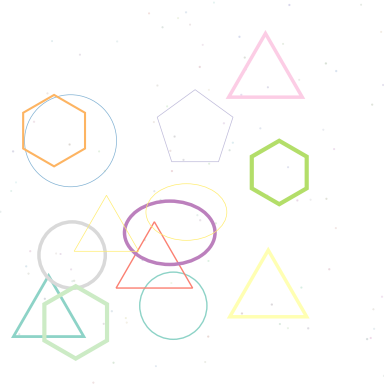[{"shape": "circle", "thickness": 1, "radius": 0.44, "center": [0.45, 0.206]}, {"shape": "triangle", "thickness": 2, "radius": 0.53, "center": [0.126, 0.179]}, {"shape": "triangle", "thickness": 2.5, "radius": 0.58, "center": [0.697, 0.235]}, {"shape": "pentagon", "thickness": 0.5, "radius": 0.52, "center": [0.507, 0.664]}, {"shape": "triangle", "thickness": 1, "radius": 0.57, "center": [0.401, 0.309]}, {"shape": "circle", "thickness": 0.5, "radius": 0.6, "center": [0.183, 0.634]}, {"shape": "hexagon", "thickness": 1.5, "radius": 0.46, "center": [0.14, 0.661]}, {"shape": "hexagon", "thickness": 3, "radius": 0.41, "center": [0.725, 0.552]}, {"shape": "triangle", "thickness": 2.5, "radius": 0.55, "center": [0.69, 0.803]}, {"shape": "circle", "thickness": 2.5, "radius": 0.43, "center": [0.187, 0.338]}, {"shape": "oval", "thickness": 2.5, "radius": 0.59, "center": [0.441, 0.395]}, {"shape": "hexagon", "thickness": 3, "radius": 0.47, "center": [0.197, 0.163]}, {"shape": "oval", "thickness": 0.5, "radius": 0.53, "center": [0.484, 0.449]}, {"shape": "triangle", "thickness": 0.5, "radius": 0.48, "center": [0.277, 0.396]}]